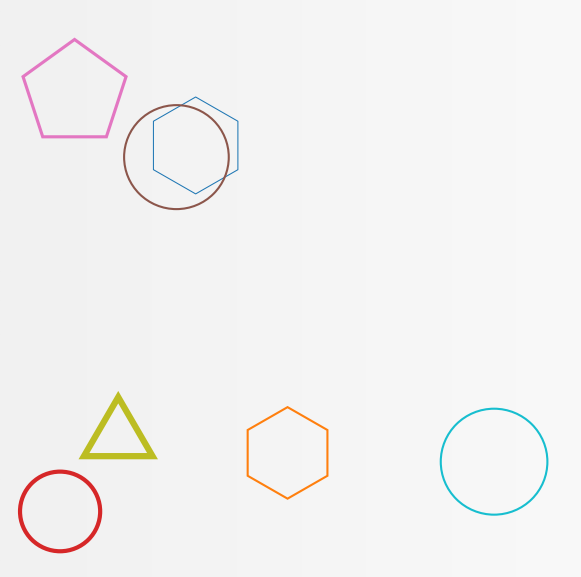[{"shape": "hexagon", "thickness": 0.5, "radius": 0.42, "center": [0.337, 0.747]}, {"shape": "hexagon", "thickness": 1, "radius": 0.4, "center": [0.495, 0.215]}, {"shape": "circle", "thickness": 2, "radius": 0.34, "center": [0.103, 0.114]}, {"shape": "circle", "thickness": 1, "radius": 0.45, "center": [0.304, 0.727]}, {"shape": "pentagon", "thickness": 1.5, "radius": 0.47, "center": [0.128, 0.838]}, {"shape": "triangle", "thickness": 3, "radius": 0.34, "center": [0.203, 0.243]}, {"shape": "circle", "thickness": 1, "radius": 0.46, "center": [0.85, 0.2]}]